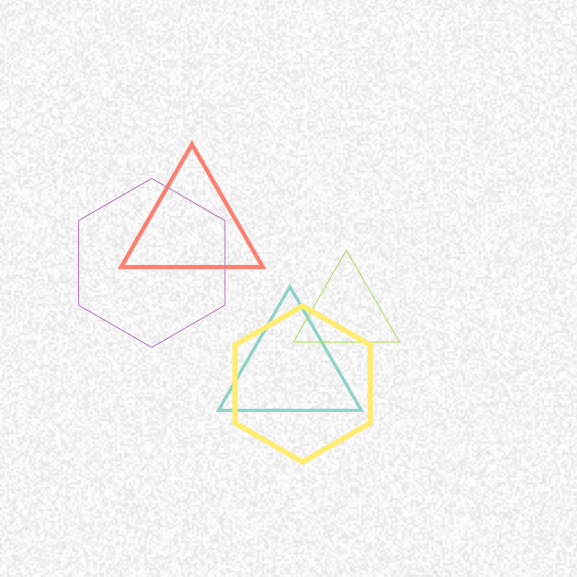[{"shape": "triangle", "thickness": 1.5, "radius": 0.71, "center": [0.502, 0.36]}, {"shape": "triangle", "thickness": 2, "radius": 0.71, "center": [0.332, 0.608]}, {"shape": "triangle", "thickness": 0.5, "radius": 0.53, "center": [0.6, 0.46]}, {"shape": "hexagon", "thickness": 0.5, "radius": 0.73, "center": [0.263, 0.544]}, {"shape": "hexagon", "thickness": 2.5, "radius": 0.68, "center": [0.524, 0.334]}]